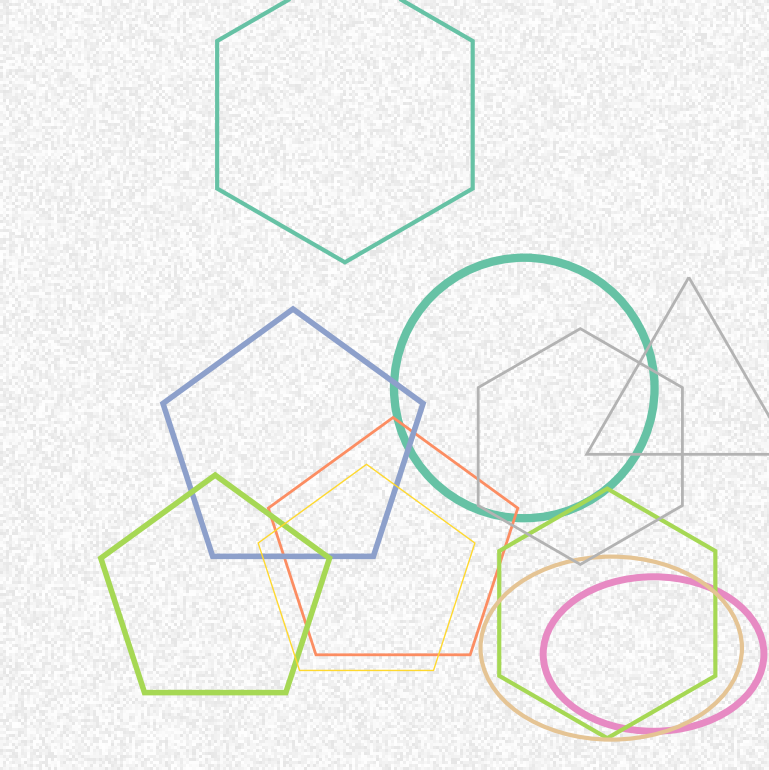[{"shape": "hexagon", "thickness": 1.5, "radius": 0.96, "center": [0.448, 0.851]}, {"shape": "circle", "thickness": 3, "radius": 0.85, "center": [0.681, 0.496]}, {"shape": "pentagon", "thickness": 1, "radius": 0.85, "center": [0.51, 0.287]}, {"shape": "pentagon", "thickness": 2, "radius": 0.89, "center": [0.381, 0.421]}, {"shape": "oval", "thickness": 2.5, "radius": 0.72, "center": [0.849, 0.151]}, {"shape": "pentagon", "thickness": 2, "radius": 0.78, "center": [0.279, 0.227]}, {"shape": "hexagon", "thickness": 1.5, "radius": 0.81, "center": [0.789, 0.203]}, {"shape": "pentagon", "thickness": 0.5, "radius": 0.74, "center": [0.476, 0.249]}, {"shape": "oval", "thickness": 1.5, "radius": 0.85, "center": [0.794, 0.158]}, {"shape": "hexagon", "thickness": 1, "radius": 0.77, "center": [0.754, 0.42]}, {"shape": "triangle", "thickness": 1, "radius": 0.77, "center": [0.895, 0.487]}]